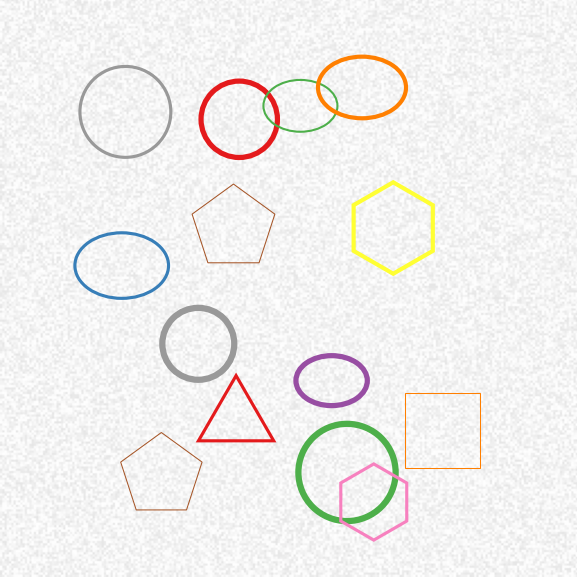[{"shape": "triangle", "thickness": 1.5, "radius": 0.38, "center": [0.409, 0.273]}, {"shape": "circle", "thickness": 2.5, "radius": 0.33, "center": [0.414, 0.793]}, {"shape": "oval", "thickness": 1.5, "radius": 0.41, "center": [0.211, 0.539]}, {"shape": "oval", "thickness": 1, "radius": 0.32, "center": [0.52, 0.816]}, {"shape": "circle", "thickness": 3, "radius": 0.42, "center": [0.601, 0.181]}, {"shape": "oval", "thickness": 2.5, "radius": 0.31, "center": [0.574, 0.34]}, {"shape": "oval", "thickness": 2, "radius": 0.38, "center": [0.627, 0.848]}, {"shape": "square", "thickness": 0.5, "radius": 0.32, "center": [0.766, 0.254]}, {"shape": "hexagon", "thickness": 2, "radius": 0.4, "center": [0.681, 0.604]}, {"shape": "pentagon", "thickness": 0.5, "radius": 0.37, "center": [0.279, 0.176]}, {"shape": "pentagon", "thickness": 0.5, "radius": 0.38, "center": [0.404, 0.605]}, {"shape": "hexagon", "thickness": 1.5, "radius": 0.33, "center": [0.647, 0.13]}, {"shape": "circle", "thickness": 3, "radius": 0.31, "center": [0.343, 0.404]}, {"shape": "circle", "thickness": 1.5, "radius": 0.39, "center": [0.217, 0.805]}]